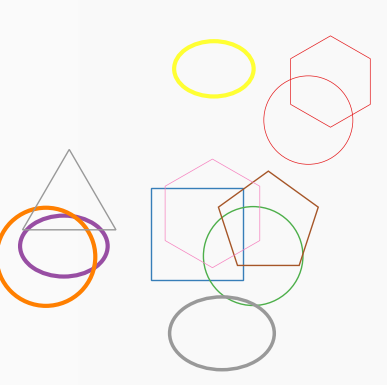[{"shape": "circle", "thickness": 0.5, "radius": 0.57, "center": [0.796, 0.688]}, {"shape": "hexagon", "thickness": 0.5, "radius": 0.59, "center": [0.853, 0.788]}, {"shape": "square", "thickness": 1, "radius": 0.6, "center": [0.509, 0.393]}, {"shape": "circle", "thickness": 1, "radius": 0.64, "center": [0.653, 0.335]}, {"shape": "oval", "thickness": 3, "radius": 0.57, "center": [0.165, 0.361]}, {"shape": "circle", "thickness": 3, "radius": 0.64, "center": [0.119, 0.333]}, {"shape": "oval", "thickness": 3, "radius": 0.51, "center": [0.552, 0.821]}, {"shape": "pentagon", "thickness": 1, "radius": 0.68, "center": [0.692, 0.42]}, {"shape": "hexagon", "thickness": 0.5, "radius": 0.71, "center": [0.548, 0.446]}, {"shape": "triangle", "thickness": 1, "radius": 0.7, "center": [0.179, 0.473]}, {"shape": "oval", "thickness": 2.5, "radius": 0.68, "center": [0.573, 0.134]}]